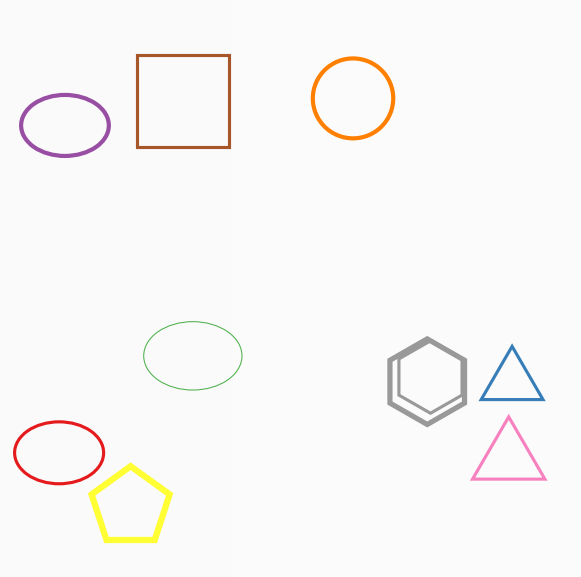[{"shape": "oval", "thickness": 1.5, "radius": 0.38, "center": [0.102, 0.215]}, {"shape": "triangle", "thickness": 1.5, "radius": 0.31, "center": [0.881, 0.338]}, {"shape": "oval", "thickness": 0.5, "radius": 0.42, "center": [0.332, 0.383]}, {"shape": "oval", "thickness": 2, "radius": 0.38, "center": [0.112, 0.782]}, {"shape": "circle", "thickness": 2, "radius": 0.35, "center": [0.607, 0.829]}, {"shape": "pentagon", "thickness": 3, "radius": 0.35, "center": [0.225, 0.121]}, {"shape": "square", "thickness": 1.5, "radius": 0.4, "center": [0.315, 0.824]}, {"shape": "triangle", "thickness": 1.5, "radius": 0.36, "center": [0.875, 0.205]}, {"shape": "hexagon", "thickness": 1.5, "radius": 0.31, "center": [0.741, 0.346]}, {"shape": "hexagon", "thickness": 2.5, "radius": 0.37, "center": [0.735, 0.338]}]